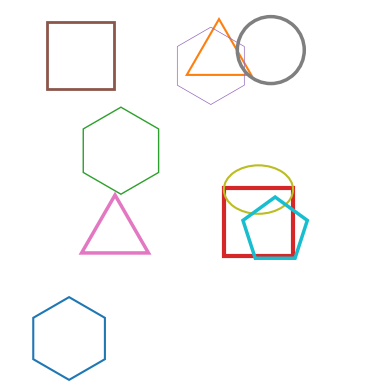[{"shape": "hexagon", "thickness": 1.5, "radius": 0.54, "center": [0.179, 0.121]}, {"shape": "triangle", "thickness": 1.5, "radius": 0.48, "center": [0.569, 0.854]}, {"shape": "hexagon", "thickness": 1, "radius": 0.56, "center": [0.314, 0.609]}, {"shape": "square", "thickness": 3, "radius": 0.45, "center": [0.67, 0.424]}, {"shape": "hexagon", "thickness": 0.5, "radius": 0.5, "center": [0.548, 0.829]}, {"shape": "square", "thickness": 2, "radius": 0.43, "center": [0.209, 0.856]}, {"shape": "triangle", "thickness": 2.5, "radius": 0.5, "center": [0.299, 0.393]}, {"shape": "circle", "thickness": 2.5, "radius": 0.43, "center": [0.703, 0.87]}, {"shape": "oval", "thickness": 1.5, "radius": 0.45, "center": [0.671, 0.508]}, {"shape": "pentagon", "thickness": 2.5, "radius": 0.44, "center": [0.715, 0.4]}]